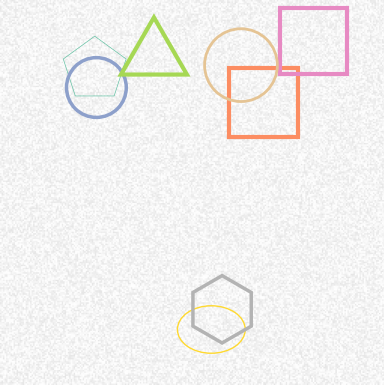[{"shape": "pentagon", "thickness": 0.5, "radius": 0.43, "center": [0.246, 0.82]}, {"shape": "square", "thickness": 3, "radius": 0.45, "center": [0.685, 0.734]}, {"shape": "circle", "thickness": 2.5, "radius": 0.39, "center": [0.25, 0.773]}, {"shape": "square", "thickness": 3, "radius": 0.43, "center": [0.814, 0.893]}, {"shape": "triangle", "thickness": 3, "radius": 0.49, "center": [0.4, 0.856]}, {"shape": "oval", "thickness": 1, "radius": 0.44, "center": [0.549, 0.144]}, {"shape": "circle", "thickness": 2, "radius": 0.47, "center": [0.626, 0.831]}, {"shape": "hexagon", "thickness": 2.5, "radius": 0.44, "center": [0.577, 0.197]}]